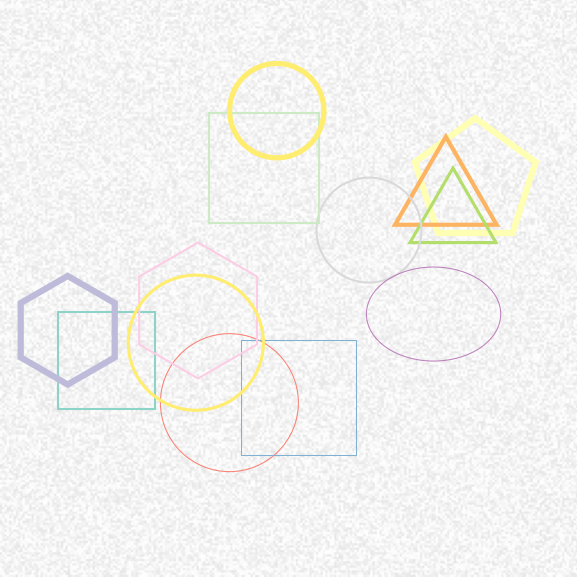[{"shape": "square", "thickness": 1, "radius": 0.42, "center": [0.185, 0.375]}, {"shape": "pentagon", "thickness": 3, "radius": 0.55, "center": [0.823, 0.685]}, {"shape": "hexagon", "thickness": 3, "radius": 0.47, "center": [0.117, 0.427]}, {"shape": "circle", "thickness": 0.5, "radius": 0.6, "center": [0.397, 0.302]}, {"shape": "square", "thickness": 0.5, "radius": 0.5, "center": [0.517, 0.31]}, {"shape": "triangle", "thickness": 2, "radius": 0.51, "center": [0.772, 0.661]}, {"shape": "triangle", "thickness": 1.5, "radius": 0.43, "center": [0.784, 0.622]}, {"shape": "hexagon", "thickness": 1, "radius": 0.59, "center": [0.343, 0.461]}, {"shape": "circle", "thickness": 1, "radius": 0.45, "center": [0.639, 0.601]}, {"shape": "oval", "thickness": 0.5, "radius": 0.58, "center": [0.751, 0.455]}, {"shape": "square", "thickness": 1, "radius": 0.48, "center": [0.457, 0.708]}, {"shape": "circle", "thickness": 2.5, "radius": 0.41, "center": [0.479, 0.808]}, {"shape": "circle", "thickness": 1.5, "radius": 0.58, "center": [0.339, 0.406]}]